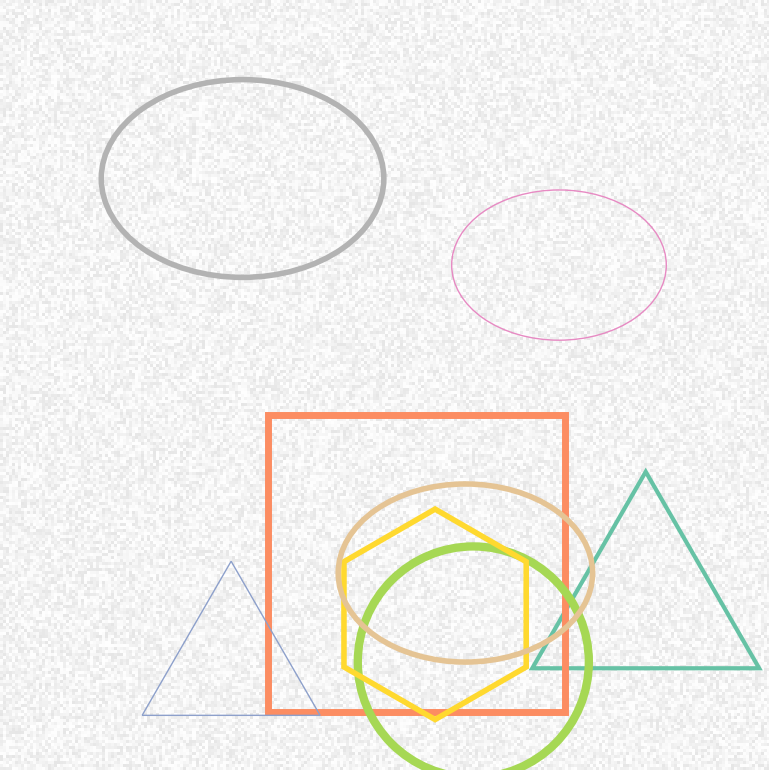[{"shape": "triangle", "thickness": 1.5, "radius": 0.85, "center": [0.839, 0.217]}, {"shape": "square", "thickness": 2.5, "radius": 0.97, "center": [0.541, 0.268]}, {"shape": "triangle", "thickness": 0.5, "radius": 0.67, "center": [0.3, 0.138]}, {"shape": "oval", "thickness": 0.5, "radius": 0.7, "center": [0.726, 0.656]}, {"shape": "circle", "thickness": 3, "radius": 0.75, "center": [0.615, 0.14]}, {"shape": "hexagon", "thickness": 2, "radius": 0.68, "center": [0.565, 0.202]}, {"shape": "oval", "thickness": 2, "radius": 0.83, "center": [0.604, 0.256]}, {"shape": "oval", "thickness": 2, "radius": 0.92, "center": [0.315, 0.768]}]